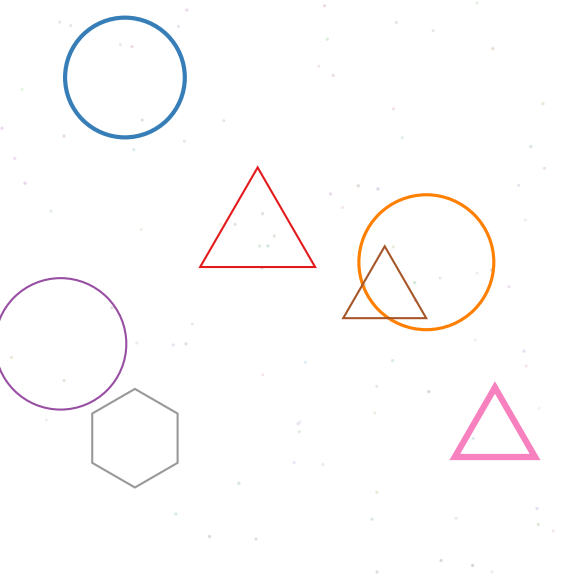[{"shape": "triangle", "thickness": 1, "radius": 0.57, "center": [0.446, 0.594]}, {"shape": "circle", "thickness": 2, "radius": 0.52, "center": [0.216, 0.865]}, {"shape": "circle", "thickness": 1, "radius": 0.57, "center": [0.105, 0.404]}, {"shape": "circle", "thickness": 1.5, "radius": 0.58, "center": [0.738, 0.545]}, {"shape": "triangle", "thickness": 1, "radius": 0.41, "center": [0.666, 0.49]}, {"shape": "triangle", "thickness": 3, "radius": 0.4, "center": [0.857, 0.248]}, {"shape": "hexagon", "thickness": 1, "radius": 0.43, "center": [0.234, 0.24]}]